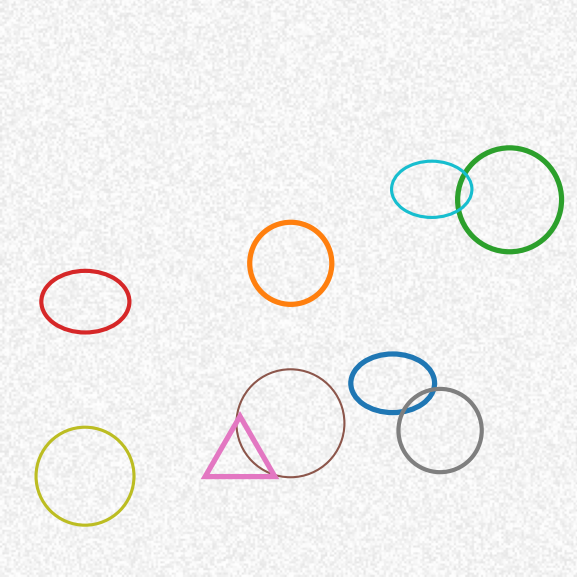[{"shape": "oval", "thickness": 2.5, "radius": 0.36, "center": [0.68, 0.335]}, {"shape": "circle", "thickness": 2.5, "radius": 0.36, "center": [0.503, 0.543]}, {"shape": "circle", "thickness": 2.5, "radius": 0.45, "center": [0.882, 0.653]}, {"shape": "oval", "thickness": 2, "radius": 0.38, "center": [0.148, 0.477]}, {"shape": "circle", "thickness": 1, "radius": 0.47, "center": [0.503, 0.266]}, {"shape": "triangle", "thickness": 2.5, "radius": 0.35, "center": [0.416, 0.209]}, {"shape": "circle", "thickness": 2, "radius": 0.36, "center": [0.762, 0.254]}, {"shape": "circle", "thickness": 1.5, "radius": 0.42, "center": [0.147, 0.175]}, {"shape": "oval", "thickness": 1.5, "radius": 0.35, "center": [0.748, 0.671]}]